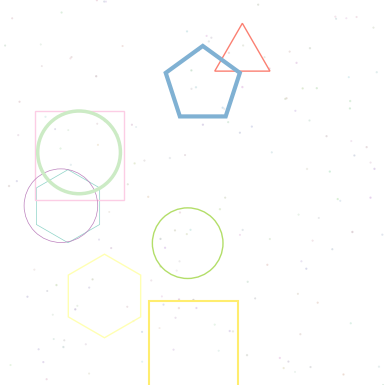[{"shape": "hexagon", "thickness": 0.5, "radius": 0.47, "center": [0.177, 0.464]}, {"shape": "hexagon", "thickness": 1, "radius": 0.54, "center": [0.271, 0.231]}, {"shape": "triangle", "thickness": 1, "radius": 0.41, "center": [0.629, 0.857]}, {"shape": "pentagon", "thickness": 3, "radius": 0.51, "center": [0.527, 0.779]}, {"shape": "circle", "thickness": 1, "radius": 0.46, "center": [0.487, 0.368]}, {"shape": "square", "thickness": 1, "radius": 0.58, "center": [0.207, 0.597]}, {"shape": "circle", "thickness": 0.5, "radius": 0.48, "center": [0.158, 0.466]}, {"shape": "circle", "thickness": 2.5, "radius": 0.54, "center": [0.205, 0.604]}, {"shape": "square", "thickness": 1.5, "radius": 0.58, "center": [0.503, 0.101]}]